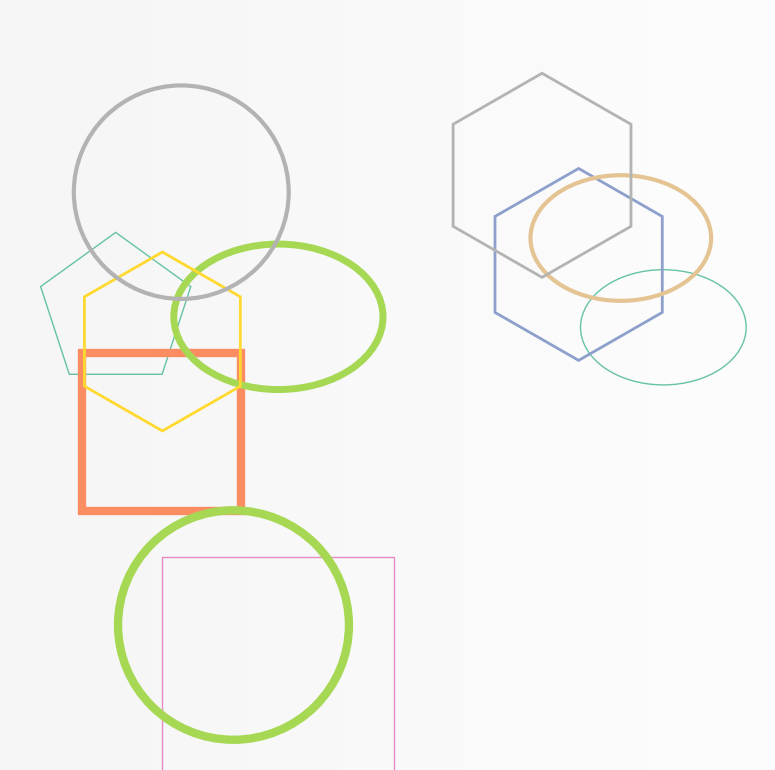[{"shape": "oval", "thickness": 0.5, "radius": 0.53, "center": [0.856, 0.575]}, {"shape": "pentagon", "thickness": 0.5, "radius": 0.51, "center": [0.149, 0.596]}, {"shape": "square", "thickness": 3, "radius": 0.51, "center": [0.208, 0.439]}, {"shape": "hexagon", "thickness": 1, "radius": 0.62, "center": [0.747, 0.657]}, {"shape": "square", "thickness": 0.5, "radius": 0.75, "center": [0.359, 0.127]}, {"shape": "circle", "thickness": 3, "radius": 0.74, "center": [0.301, 0.188]}, {"shape": "oval", "thickness": 2.5, "radius": 0.67, "center": [0.359, 0.589]}, {"shape": "hexagon", "thickness": 1, "radius": 0.58, "center": [0.21, 0.557]}, {"shape": "oval", "thickness": 1.5, "radius": 0.58, "center": [0.801, 0.691]}, {"shape": "circle", "thickness": 1.5, "radius": 0.69, "center": [0.234, 0.75]}, {"shape": "hexagon", "thickness": 1, "radius": 0.66, "center": [0.699, 0.772]}]